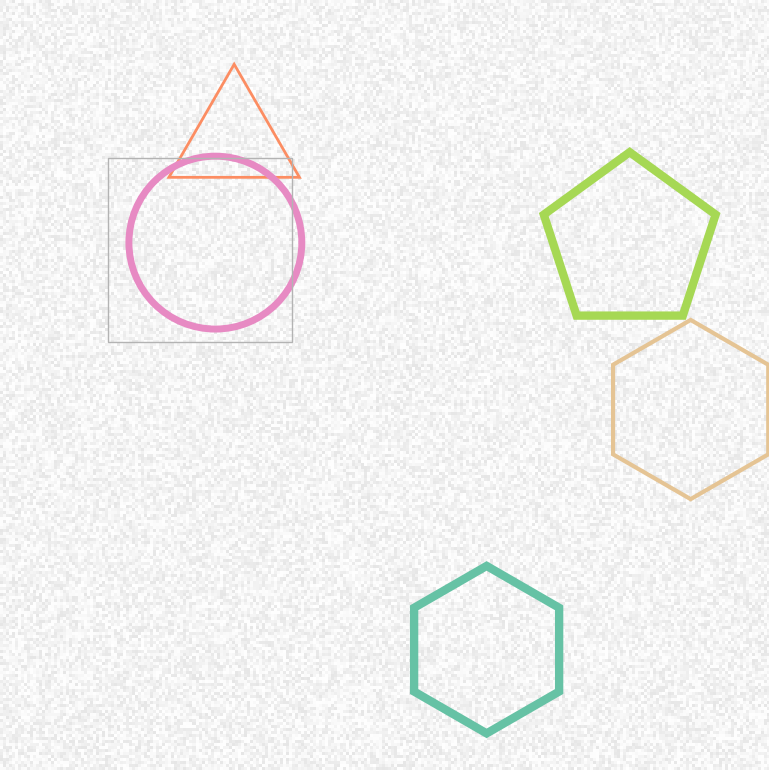[{"shape": "hexagon", "thickness": 3, "radius": 0.54, "center": [0.632, 0.156]}, {"shape": "triangle", "thickness": 1, "radius": 0.49, "center": [0.304, 0.819]}, {"shape": "circle", "thickness": 2.5, "radius": 0.56, "center": [0.28, 0.685]}, {"shape": "pentagon", "thickness": 3, "radius": 0.59, "center": [0.818, 0.685]}, {"shape": "hexagon", "thickness": 1.5, "radius": 0.58, "center": [0.897, 0.468]}, {"shape": "square", "thickness": 0.5, "radius": 0.6, "center": [0.26, 0.675]}]